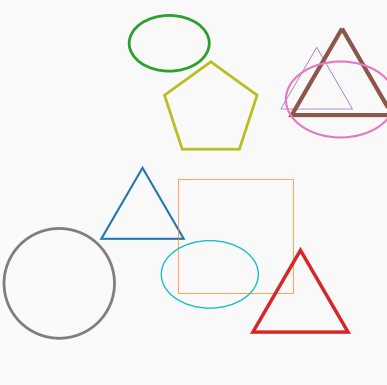[{"shape": "triangle", "thickness": 1.5, "radius": 0.61, "center": [0.368, 0.441]}, {"shape": "square", "thickness": 0.5, "radius": 0.74, "center": [0.608, 0.387]}, {"shape": "oval", "thickness": 2, "radius": 0.52, "center": [0.437, 0.888]}, {"shape": "triangle", "thickness": 2.5, "radius": 0.71, "center": [0.775, 0.208]}, {"shape": "triangle", "thickness": 0.5, "radius": 0.53, "center": [0.817, 0.77]}, {"shape": "triangle", "thickness": 3, "radius": 0.75, "center": [0.883, 0.776]}, {"shape": "oval", "thickness": 1.5, "radius": 0.7, "center": [0.879, 0.742]}, {"shape": "circle", "thickness": 2, "radius": 0.71, "center": [0.153, 0.264]}, {"shape": "pentagon", "thickness": 2, "radius": 0.63, "center": [0.544, 0.714]}, {"shape": "oval", "thickness": 1, "radius": 0.63, "center": [0.542, 0.287]}]